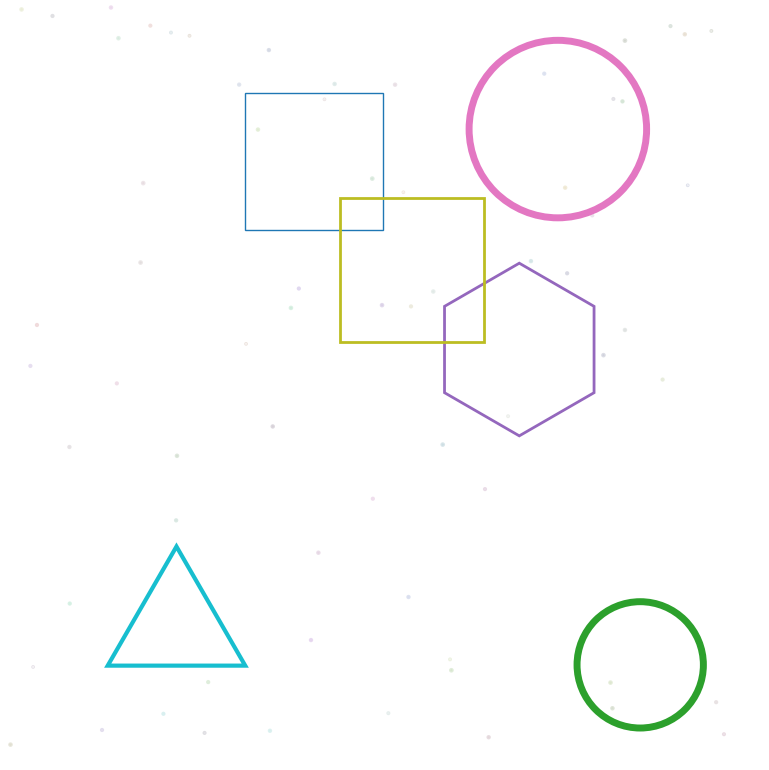[{"shape": "square", "thickness": 0.5, "radius": 0.45, "center": [0.408, 0.79]}, {"shape": "circle", "thickness": 2.5, "radius": 0.41, "center": [0.831, 0.137]}, {"shape": "hexagon", "thickness": 1, "radius": 0.56, "center": [0.674, 0.546]}, {"shape": "circle", "thickness": 2.5, "radius": 0.58, "center": [0.724, 0.832]}, {"shape": "square", "thickness": 1, "radius": 0.47, "center": [0.535, 0.649]}, {"shape": "triangle", "thickness": 1.5, "radius": 0.52, "center": [0.229, 0.187]}]